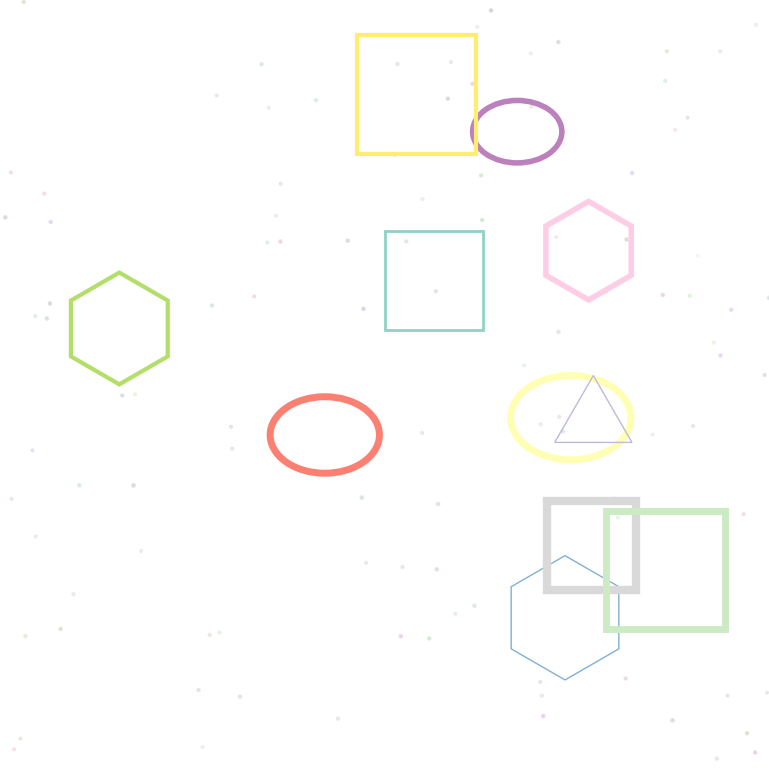[{"shape": "square", "thickness": 1, "radius": 0.32, "center": [0.564, 0.636]}, {"shape": "oval", "thickness": 2.5, "radius": 0.39, "center": [0.741, 0.458]}, {"shape": "triangle", "thickness": 0.5, "radius": 0.29, "center": [0.771, 0.454]}, {"shape": "oval", "thickness": 2.5, "radius": 0.35, "center": [0.422, 0.435]}, {"shape": "hexagon", "thickness": 0.5, "radius": 0.4, "center": [0.734, 0.198]}, {"shape": "hexagon", "thickness": 1.5, "radius": 0.36, "center": [0.155, 0.573]}, {"shape": "hexagon", "thickness": 2, "radius": 0.32, "center": [0.764, 0.674]}, {"shape": "square", "thickness": 3, "radius": 0.29, "center": [0.768, 0.292]}, {"shape": "oval", "thickness": 2, "radius": 0.29, "center": [0.672, 0.829]}, {"shape": "square", "thickness": 2.5, "radius": 0.39, "center": [0.864, 0.26]}, {"shape": "square", "thickness": 1.5, "radius": 0.39, "center": [0.541, 0.878]}]